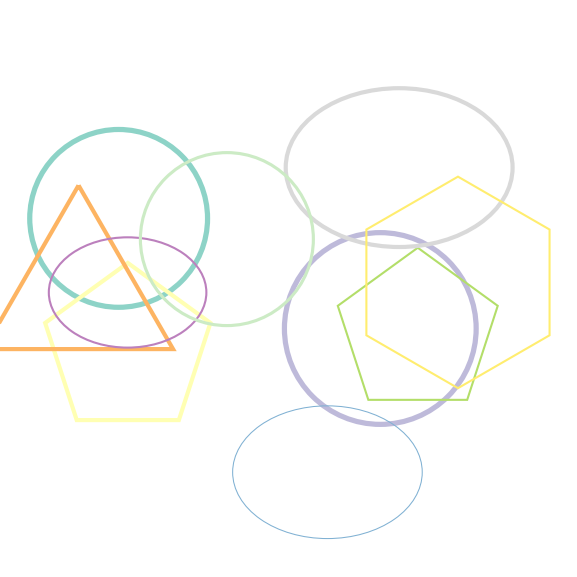[{"shape": "circle", "thickness": 2.5, "radius": 0.77, "center": [0.205, 0.621]}, {"shape": "pentagon", "thickness": 2, "radius": 0.75, "center": [0.221, 0.393]}, {"shape": "circle", "thickness": 2.5, "radius": 0.83, "center": [0.659, 0.43]}, {"shape": "oval", "thickness": 0.5, "radius": 0.82, "center": [0.567, 0.181]}, {"shape": "triangle", "thickness": 2, "radius": 0.94, "center": [0.136, 0.489]}, {"shape": "pentagon", "thickness": 1, "radius": 0.73, "center": [0.723, 0.425]}, {"shape": "oval", "thickness": 2, "radius": 0.98, "center": [0.691, 0.709]}, {"shape": "oval", "thickness": 1, "radius": 0.68, "center": [0.221, 0.493]}, {"shape": "circle", "thickness": 1.5, "radius": 0.75, "center": [0.393, 0.585]}, {"shape": "hexagon", "thickness": 1, "radius": 0.92, "center": [0.793, 0.51]}]